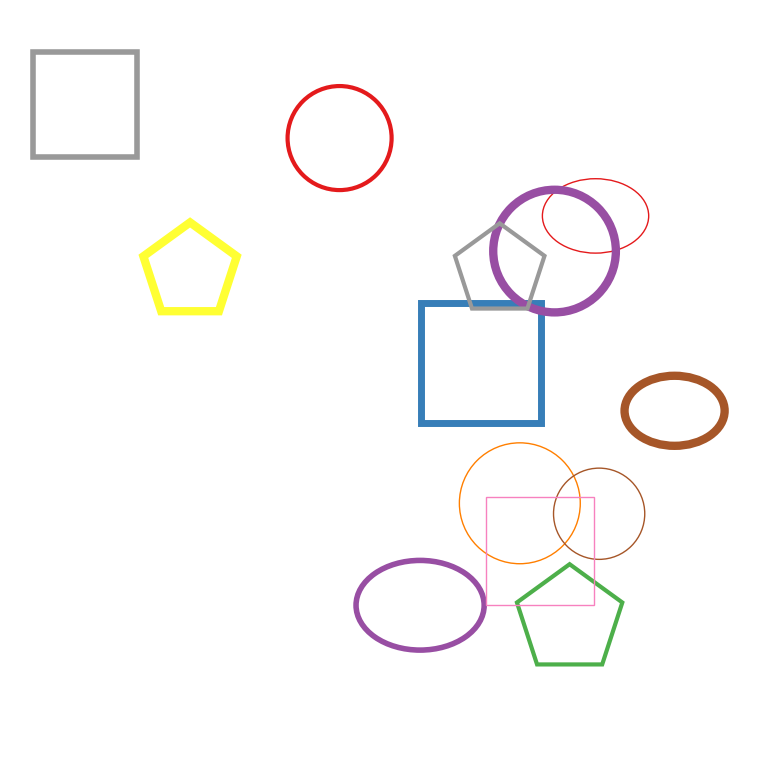[{"shape": "circle", "thickness": 1.5, "radius": 0.34, "center": [0.441, 0.821]}, {"shape": "oval", "thickness": 0.5, "radius": 0.35, "center": [0.773, 0.72]}, {"shape": "square", "thickness": 2.5, "radius": 0.39, "center": [0.624, 0.529]}, {"shape": "pentagon", "thickness": 1.5, "radius": 0.36, "center": [0.74, 0.195]}, {"shape": "oval", "thickness": 2, "radius": 0.42, "center": [0.546, 0.214]}, {"shape": "circle", "thickness": 3, "radius": 0.4, "center": [0.72, 0.674]}, {"shape": "circle", "thickness": 0.5, "radius": 0.39, "center": [0.675, 0.346]}, {"shape": "pentagon", "thickness": 3, "radius": 0.32, "center": [0.247, 0.647]}, {"shape": "oval", "thickness": 3, "radius": 0.32, "center": [0.876, 0.467]}, {"shape": "circle", "thickness": 0.5, "radius": 0.3, "center": [0.778, 0.333]}, {"shape": "square", "thickness": 0.5, "radius": 0.35, "center": [0.701, 0.285]}, {"shape": "pentagon", "thickness": 1.5, "radius": 0.31, "center": [0.649, 0.649]}, {"shape": "square", "thickness": 2, "radius": 0.34, "center": [0.111, 0.864]}]